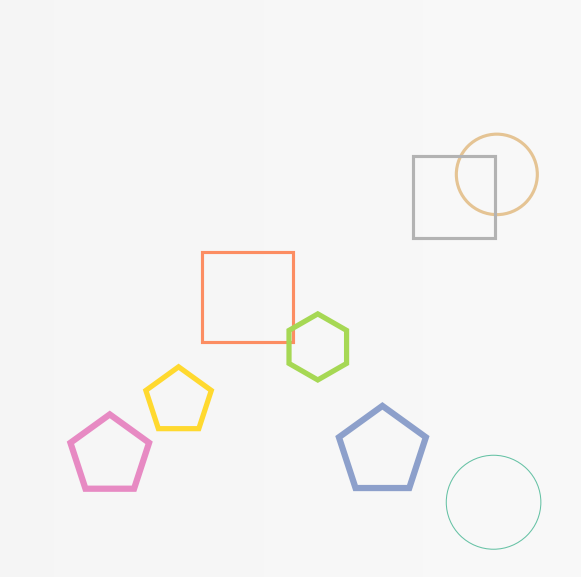[{"shape": "circle", "thickness": 0.5, "radius": 0.41, "center": [0.849, 0.129]}, {"shape": "square", "thickness": 1.5, "radius": 0.39, "center": [0.426, 0.486]}, {"shape": "pentagon", "thickness": 3, "radius": 0.39, "center": [0.658, 0.218]}, {"shape": "pentagon", "thickness": 3, "radius": 0.36, "center": [0.189, 0.21]}, {"shape": "hexagon", "thickness": 2.5, "radius": 0.29, "center": [0.547, 0.398]}, {"shape": "pentagon", "thickness": 2.5, "radius": 0.3, "center": [0.307, 0.305]}, {"shape": "circle", "thickness": 1.5, "radius": 0.35, "center": [0.855, 0.697]}, {"shape": "square", "thickness": 1.5, "radius": 0.35, "center": [0.781, 0.658]}]